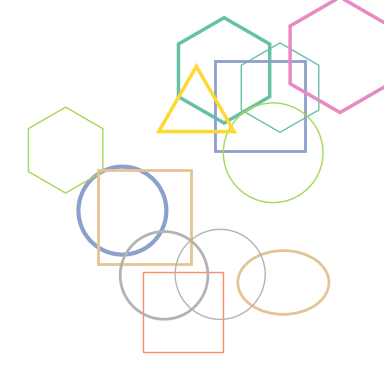[{"shape": "hexagon", "thickness": 1, "radius": 0.58, "center": [0.727, 0.772]}, {"shape": "hexagon", "thickness": 2.5, "radius": 0.68, "center": [0.582, 0.817]}, {"shape": "square", "thickness": 1, "radius": 0.52, "center": [0.475, 0.19]}, {"shape": "square", "thickness": 2, "radius": 0.59, "center": [0.676, 0.724]}, {"shape": "circle", "thickness": 3, "radius": 0.57, "center": [0.318, 0.453]}, {"shape": "hexagon", "thickness": 2.5, "radius": 0.75, "center": [0.883, 0.858]}, {"shape": "hexagon", "thickness": 1, "radius": 0.56, "center": [0.17, 0.61]}, {"shape": "circle", "thickness": 1, "radius": 0.65, "center": [0.71, 0.603]}, {"shape": "triangle", "thickness": 2.5, "radius": 0.57, "center": [0.51, 0.715]}, {"shape": "oval", "thickness": 2, "radius": 0.59, "center": [0.736, 0.266]}, {"shape": "square", "thickness": 2, "radius": 0.61, "center": [0.375, 0.436]}, {"shape": "circle", "thickness": 1, "radius": 0.58, "center": [0.572, 0.287]}, {"shape": "circle", "thickness": 2, "radius": 0.57, "center": [0.426, 0.285]}]